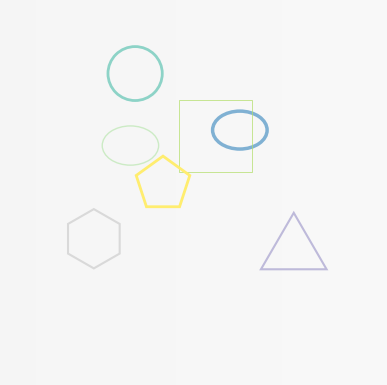[{"shape": "circle", "thickness": 2, "radius": 0.35, "center": [0.349, 0.809]}, {"shape": "triangle", "thickness": 1.5, "radius": 0.49, "center": [0.758, 0.349]}, {"shape": "oval", "thickness": 2.5, "radius": 0.35, "center": [0.619, 0.662]}, {"shape": "square", "thickness": 0.5, "radius": 0.47, "center": [0.556, 0.647]}, {"shape": "hexagon", "thickness": 1.5, "radius": 0.38, "center": [0.242, 0.38]}, {"shape": "oval", "thickness": 1, "radius": 0.36, "center": [0.337, 0.622]}, {"shape": "pentagon", "thickness": 2, "radius": 0.36, "center": [0.421, 0.522]}]